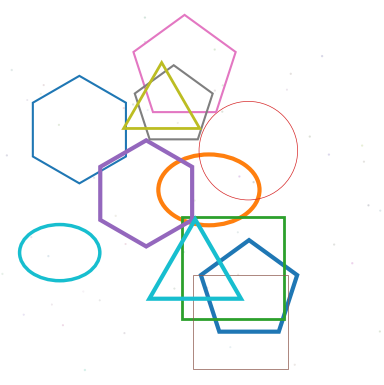[{"shape": "hexagon", "thickness": 1.5, "radius": 0.7, "center": [0.206, 0.663]}, {"shape": "pentagon", "thickness": 3, "radius": 0.66, "center": [0.647, 0.245]}, {"shape": "oval", "thickness": 3, "radius": 0.66, "center": [0.543, 0.507]}, {"shape": "square", "thickness": 2, "radius": 0.66, "center": [0.605, 0.303]}, {"shape": "circle", "thickness": 0.5, "radius": 0.64, "center": [0.645, 0.609]}, {"shape": "hexagon", "thickness": 3, "radius": 0.69, "center": [0.38, 0.498]}, {"shape": "square", "thickness": 0.5, "radius": 0.61, "center": [0.624, 0.164]}, {"shape": "pentagon", "thickness": 1.5, "radius": 0.7, "center": [0.479, 0.822]}, {"shape": "pentagon", "thickness": 1.5, "radius": 0.53, "center": [0.451, 0.724]}, {"shape": "triangle", "thickness": 2, "radius": 0.57, "center": [0.42, 0.723]}, {"shape": "oval", "thickness": 2.5, "radius": 0.52, "center": [0.155, 0.344]}, {"shape": "triangle", "thickness": 3, "radius": 0.69, "center": [0.507, 0.293]}]